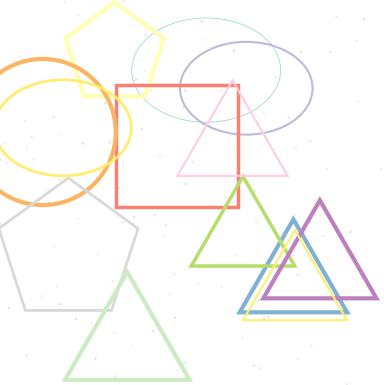[{"shape": "oval", "thickness": 0.5, "radius": 0.97, "center": [0.535, 0.818]}, {"shape": "pentagon", "thickness": 3, "radius": 0.67, "center": [0.298, 0.859]}, {"shape": "oval", "thickness": 1.5, "radius": 0.86, "center": [0.64, 0.771]}, {"shape": "square", "thickness": 2.5, "radius": 0.79, "center": [0.459, 0.622]}, {"shape": "triangle", "thickness": 3, "radius": 0.81, "center": [0.762, 0.269]}, {"shape": "circle", "thickness": 3, "radius": 0.95, "center": [0.111, 0.657]}, {"shape": "triangle", "thickness": 2.5, "radius": 0.78, "center": [0.631, 0.387]}, {"shape": "triangle", "thickness": 1.5, "radius": 0.83, "center": [0.604, 0.626]}, {"shape": "pentagon", "thickness": 2, "radius": 0.95, "center": [0.178, 0.348]}, {"shape": "triangle", "thickness": 3, "radius": 0.85, "center": [0.831, 0.31]}, {"shape": "triangle", "thickness": 3, "radius": 0.93, "center": [0.331, 0.107]}, {"shape": "triangle", "thickness": 1.5, "radius": 0.78, "center": [0.766, 0.246]}, {"shape": "oval", "thickness": 2, "radius": 0.89, "center": [0.163, 0.668]}]